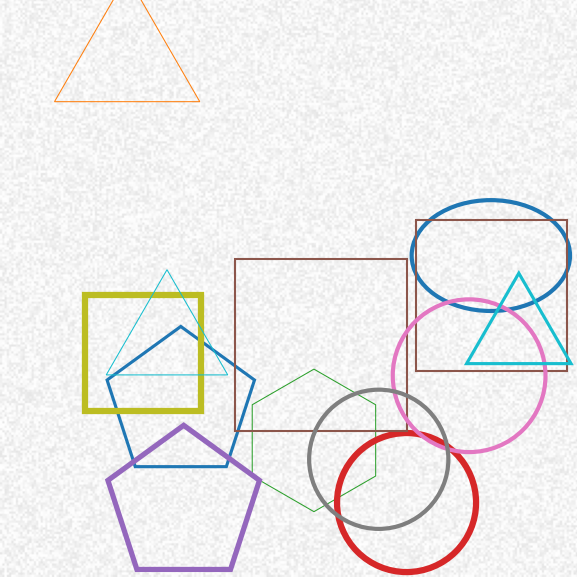[{"shape": "oval", "thickness": 2, "radius": 0.69, "center": [0.85, 0.557]}, {"shape": "pentagon", "thickness": 1.5, "radius": 0.67, "center": [0.313, 0.3]}, {"shape": "triangle", "thickness": 0.5, "radius": 0.73, "center": [0.22, 0.896]}, {"shape": "hexagon", "thickness": 0.5, "radius": 0.62, "center": [0.544, 0.237]}, {"shape": "circle", "thickness": 3, "radius": 0.6, "center": [0.704, 0.129]}, {"shape": "pentagon", "thickness": 2.5, "radius": 0.69, "center": [0.318, 0.125]}, {"shape": "square", "thickness": 1, "radius": 0.65, "center": [0.852, 0.487]}, {"shape": "square", "thickness": 1, "radius": 0.75, "center": [0.556, 0.401]}, {"shape": "circle", "thickness": 2, "radius": 0.66, "center": [0.812, 0.349]}, {"shape": "circle", "thickness": 2, "radius": 0.6, "center": [0.656, 0.204]}, {"shape": "square", "thickness": 3, "radius": 0.5, "center": [0.247, 0.387]}, {"shape": "triangle", "thickness": 1.5, "radius": 0.52, "center": [0.898, 0.422]}, {"shape": "triangle", "thickness": 0.5, "radius": 0.61, "center": [0.289, 0.411]}]